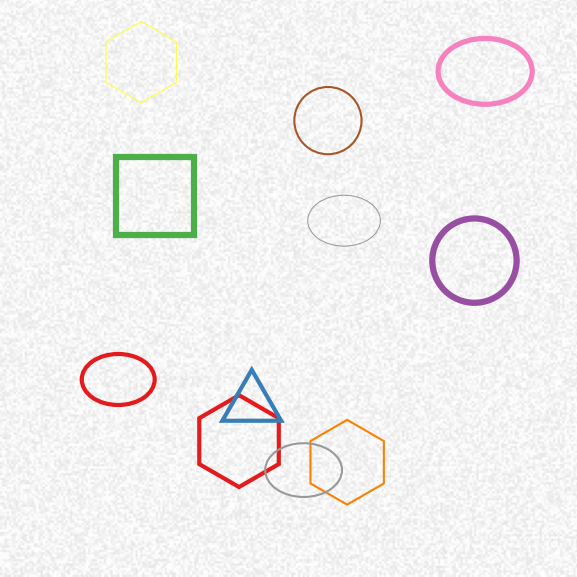[{"shape": "oval", "thickness": 2, "radius": 0.32, "center": [0.205, 0.342]}, {"shape": "hexagon", "thickness": 2, "radius": 0.4, "center": [0.414, 0.235]}, {"shape": "triangle", "thickness": 2, "radius": 0.29, "center": [0.436, 0.3]}, {"shape": "square", "thickness": 3, "radius": 0.34, "center": [0.269, 0.66]}, {"shape": "circle", "thickness": 3, "radius": 0.37, "center": [0.822, 0.548]}, {"shape": "hexagon", "thickness": 1, "radius": 0.37, "center": [0.601, 0.199]}, {"shape": "hexagon", "thickness": 0.5, "radius": 0.35, "center": [0.244, 0.892]}, {"shape": "circle", "thickness": 1, "radius": 0.29, "center": [0.568, 0.79]}, {"shape": "oval", "thickness": 2.5, "radius": 0.41, "center": [0.84, 0.876]}, {"shape": "oval", "thickness": 1, "radius": 0.33, "center": [0.526, 0.185]}, {"shape": "oval", "thickness": 0.5, "radius": 0.31, "center": [0.596, 0.617]}]